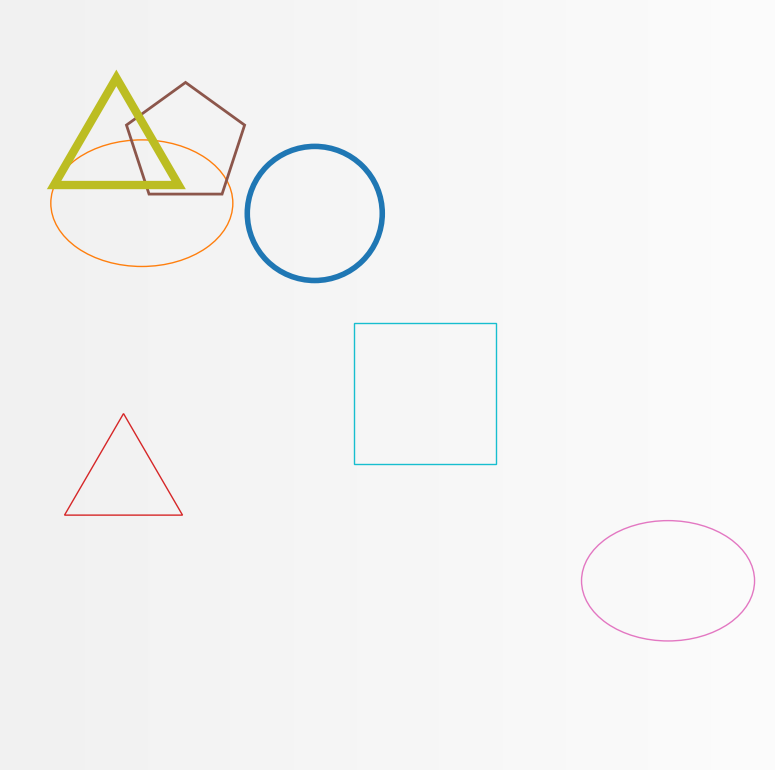[{"shape": "circle", "thickness": 2, "radius": 0.44, "center": [0.406, 0.723]}, {"shape": "oval", "thickness": 0.5, "radius": 0.59, "center": [0.183, 0.736]}, {"shape": "triangle", "thickness": 0.5, "radius": 0.44, "center": [0.159, 0.375]}, {"shape": "pentagon", "thickness": 1, "radius": 0.4, "center": [0.239, 0.813]}, {"shape": "oval", "thickness": 0.5, "radius": 0.56, "center": [0.862, 0.246]}, {"shape": "triangle", "thickness": 3, "radius": 0.46, "center": [0.15, 0.806]}, {"shape": "square", "thickness": 0.5, "radius": 0.46, "center": [0.548, 0.489]}]